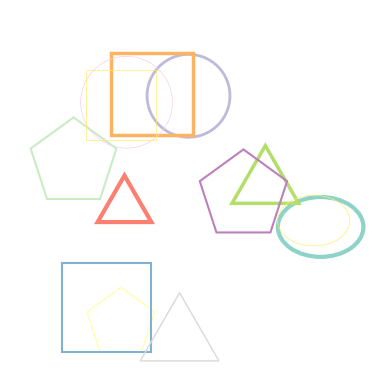[{"shape": "oval", "thickness": 3, "radius": 0.56, "center": [0.833, 0.411]}, {"shape": "pentagon", "thickness": 1, "radius": 0.46, "center": [0.314, 0.161]}, {"shape": "circle", "thickness": 2, "radius": 0.54, "center": [0.49, 0.751]}, {"shape": "triangle", "thickness": 3, "radius": 0.4, "center": [0.323, 0.464]}, {"shape": "square", "thickness": 1.5, "radius": 0.58, "center": [0.276, 0.201]}, {"shape": "square", "thickness": 2.5, "radius": 0.53, "center": [0.394, 0.757]}, {"shape": "triangle", "thickness": 2.5, "radius": 0.5, "center": [0.689, 0.522]}, {"shape": "circle", "thickness": 0.5, "radius": 0.6, "center": [0.329, 0.734]}, {"shape": "triangle", "thickness": 1, "radius": 0.59, "center": [0.466, 0.122]}, {"shape": "pentagon", "thickness": 1.5, "radius": 0.6, "center": [0.632, 0.493]}, {"shape": "pentagon", "thickness": 1.5, "radius": 0.59, "center": [0.191, 0.578]}, {"shape": "oval", "thickness": 0.5, "radius": 0.47, "center": [0.815, 0.427]}, {"shape": "square", "thickness": 0.5, "radius": 0.45, "center": [0.314, 0.728]}]